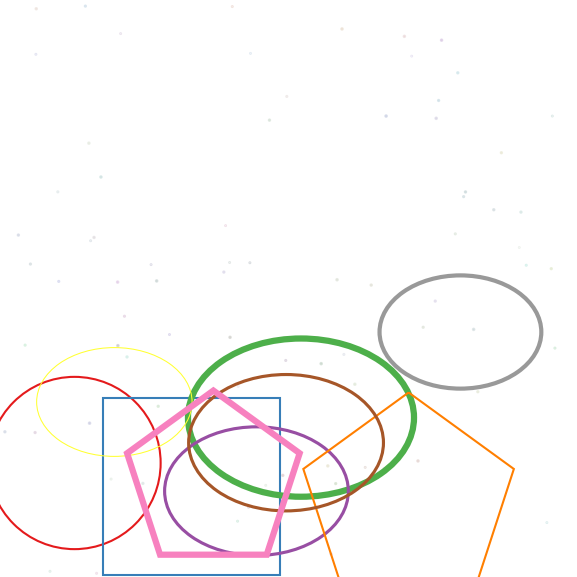[{"shape": "circle", "thickness": 1, "radius": 0.75, "center": [0.129, 0.197]}, {"shape": "square", "thickness": 1, "radius": 0.77, "center": [0.332, 0.157]}, {"shape": "oval", "thickness": 3, "radius": 0.98, "center": [0.521, 0.276]}, {"shape": "oval", "thickness": 1.5, "radius": 0.8, "center": [0.444, 0.149]}, {"shape": "pentagon", "thickness": 1, "radius": 0.96, "center": [0.708, 0.128]}, {"shape": "oval", "thickness": 0.5, "radius": 0.67, "center": [0.198, 0.303]}, {"shape": "oval", "thickness": 1.5, "radius": 0.84, "center": [0.495, 0.233]}, {"shape": "pentagon", "thickness": 3, "radius": 0.79, "center": [0.369, 0.166]}, {"shape": "oval", "thickness": 2, "radius": 0.7, "center": [0.797, 0.424]}]